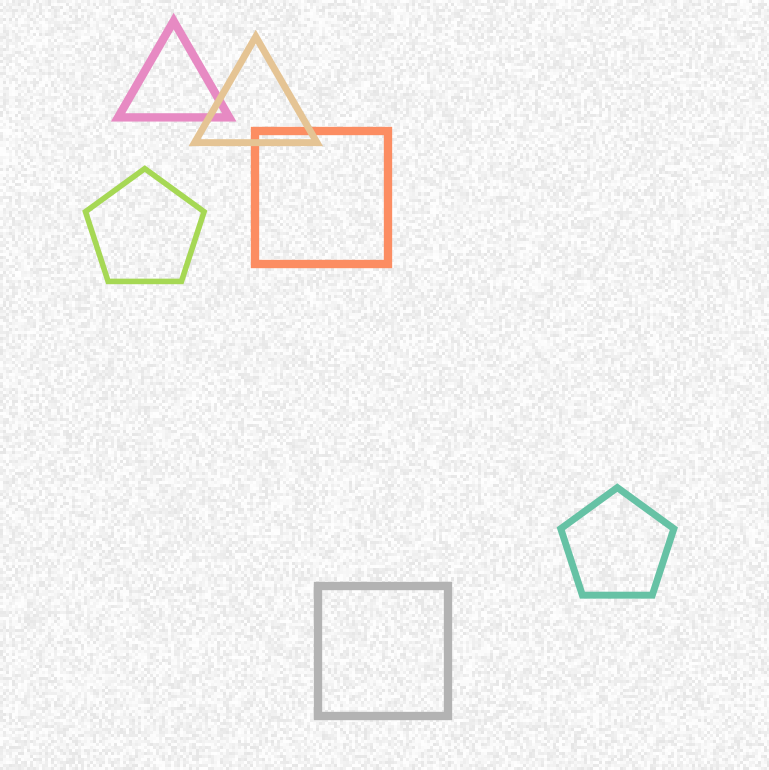[{"shape": "pentagon", "thickness": 2.5, "radius": 0.39, "center": [0.802, 0.29]}, {"shape": "square", "thickness": 3, "radius": 0.43, "center": [0.418, 0.744]}, {"shape": "triangle", "thickness": 3, "radius": 0.42, "center": [0.226, 0.889]}, {"shape": "pentagon", "thickness": 2, "radius": 0.4, "center": [0.188, 0.7]}, {"shape": "triangle", "thickness": 2.5, "radius": 0.46, "center": [0.332, 0.861]}, {"shape": "square", "thickness": 3, "radius": 0.42, "center": [0.497, 0.155]}]